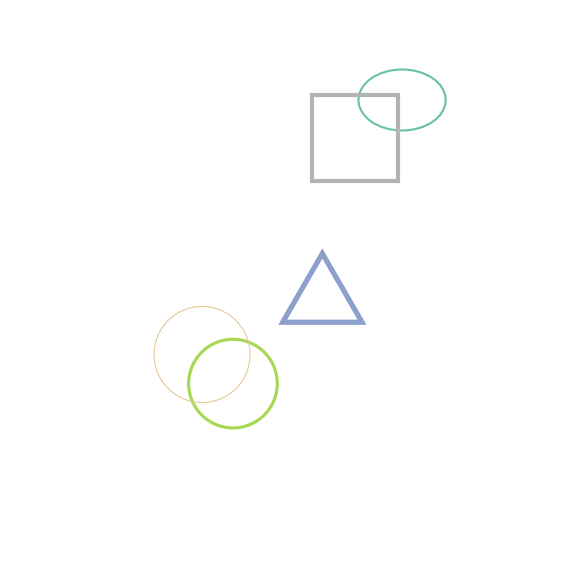[{"shape": "oval", "thickness": 1, "radius": 0.38, "center": [0.696, 0.826]}, {"shape": "triangle", "thickness": 2.5, "radius": 0.4, "center": [0.558, 0.481]}, {"shape": "circle", "thickness": 1.5, "radius": 0.38, "center": [0.403, 0.335]}, {"shape": "circle", "thickness": 0.5, "radius": 0.42, "center": [0.35, 0.385]}, {"shape": "square", "thickness": 2, "radius": 0.37, "center": [0.615, 0.761]}]